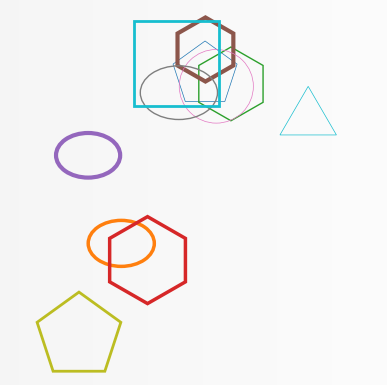[{"shape": "pentagon", "thickness": 0.5, "radius": 0.43, "center": [0.529, 0.807]}, {"shape": "oval", "thickness": 2.5, "radius": 0.43, "center": [0.313, 0.368]}, {"shape": "hexagon", "thickness": 1, "radius": 0.48, "center": [0.596, 0.782]}, {"shape": "hexagon", "thickness": 2.5, "radius": 0.56, "center": [0.381, 0.324]}, {"shape": "oval", "thickness": 3, "radius": 0.41, "center": [0.227, 0.597]}, {"shape": "hexagon", "thickness": 3, "radius": 0.42, "center": [0.53, 0.871]}, {"shape": "circle", "thickness": 0.5, "radius": 0.48, "center": [0.558, 0.776]}, {"shape": "oval", "thickness": 1, "radius": 0.5, "center": [0.462, 0.759]}, {"shape": "pentagon", "thickness": 2, "radius": 0.57, "center": [0.204, 0.128]}, {"shape": "triangle", "thickness": 0.5, "radius": 0.42, "center": [0.795, 0.692]}, {"shape": "square", "thickness": 2, "radius": 0.55, "center": [0.456, 0.836]}]